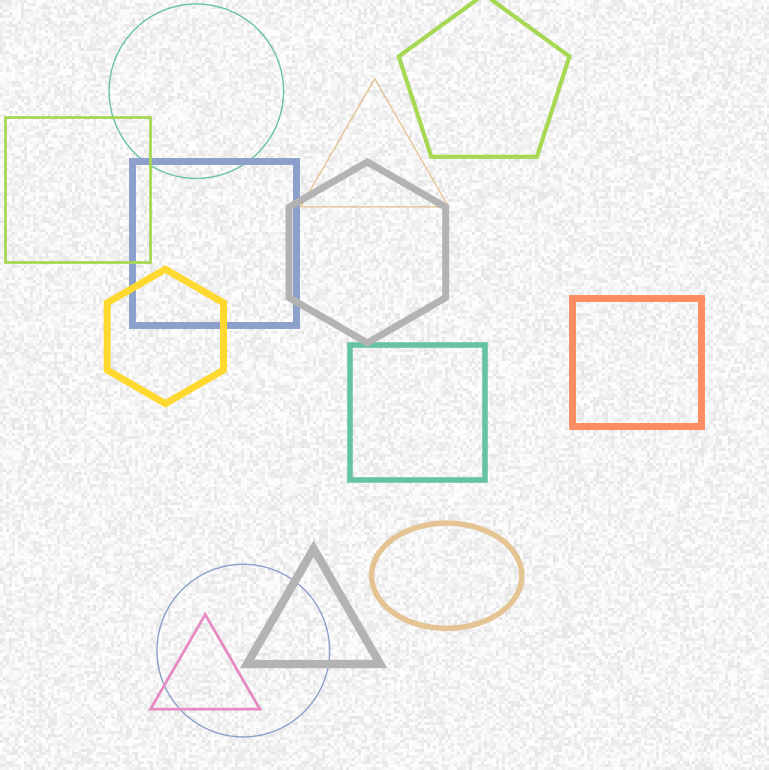[{"shape": "square", "thickness": 2, "radius": 0.44, "center": [0.543, 0.464]}, {"shape": "circle", "thickness": 0.5, "radius": 0.57, "center": [0.255, 0.882]}, {"shape": "square", "thickness": 2.5, "radius": 0.42, "center": [0.827, 0.53]}, {"shape": "square", "thickness": 2.5, "radius": 0.53, "center": [0.278, 0.684]}, {"shape": "circle", "thickness": 0.5, "radius": 0.56, "center": [0.316, 0.155]}, {"shape": "triangle", "thickness": 1, "radius": 0.41, "center": [0.267, 0.12]}, {"shape": "square", "thickness": 1, "radius": 0.47, "center": [0.101, 0.754]}, {"shape": "pentagon", "thickness": 1.5, "radius": 0.58, "center": [0.629, 0.891]}, {"shape": "hexagon", "thickness": 2.5, "radius": 0.44, "center": [0.215, 0.563]}, {"shape": "oval", "thickness": 2, "radius": 0.49, "center": [0.58, 0.252]}, {"shape": "triangle", "thickness": 0.5, "radius": 0.55, "center": [0.487, 0.787]}, {"shape": "triangle", "thickness": 3, "radius": 0.5, "center": [0.407, 0.188]}, {"shape": "hexagon", "thickness": 2.5, "radius": 0.59, "center": [0.477, 0.672]}]